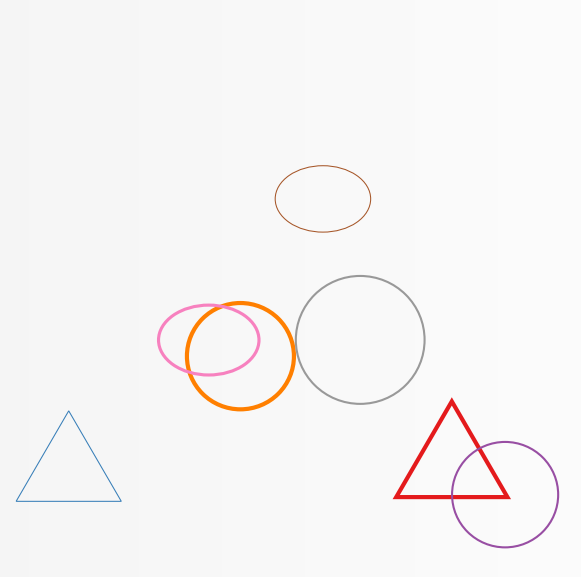[{"shape": "triangle", "thickness": 2, "radius": 0.55, "center": [0.777, 0.194]}, {"shape": "triangle", "thickness": 0.5, "radius": 0.52, "center": [0.118, 0.183]}, {"shape": "circle", "thickness": 1, "radius": 0.46, "center": [0.869, 0.143]}, {"shape": "circle", "thickness": 2, "radius": 0.46, "center": [0.414, 0.382]}, {"shape": "oval", "thickness": 0.5, "radius": 0.41, "center": [0.556, 0.655]}, {"shape": "oval", "thickness": 1.5, "radius": 0.43, "center": [0.359, 0.41]}, {"shape": "circle", "thickness": 1, "radius": 0.55, "center": [0.62, 0.411]}]